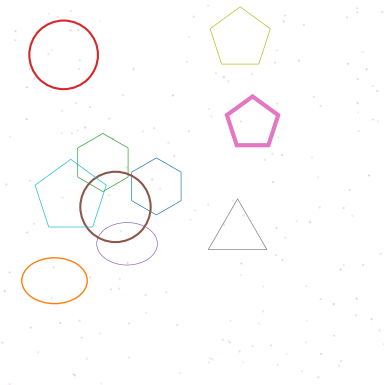[{"shape": "hexagon", "thickness": 0.5, "radius": 0.37, "center": [0.406, 0.516]}, {"shape": "oval", "thickness": 1, "radius": 0.43, "center": [0.142, 0.271]}, {"shape": "hexagon", "thickness": 0.5, "radius": 0.38, "center": [0.267, 0.578]}, {"shape": "circle", "thickness": 1.5, "radius": 0.45, "center": [0.165, 0.858]}, {"shape": "oval", "thickness": 0.5, "radius": 0.39, "center": [0.33, 0.367]}, {"shape": "circle", "thickness": 1.5, "radius": 0.46, "center": [0.3, 0.463]}, {"shape": "pentagon", "thickness": 3, "radius": 0.35, "center": [0.656, 0.679]}, {"shape": "triangle", "thickness": 0.5, "radius": 0.44, "center": [0.617, 0.396]}, {"shape": "pentagon", "thickness": 0.5, "radius": 0.41, "center": [0.624, 0.9]}, {"shape": "pentagon", "thickness": 0.5, "radius": 0.49, "center": [0.184, 0.489]}]